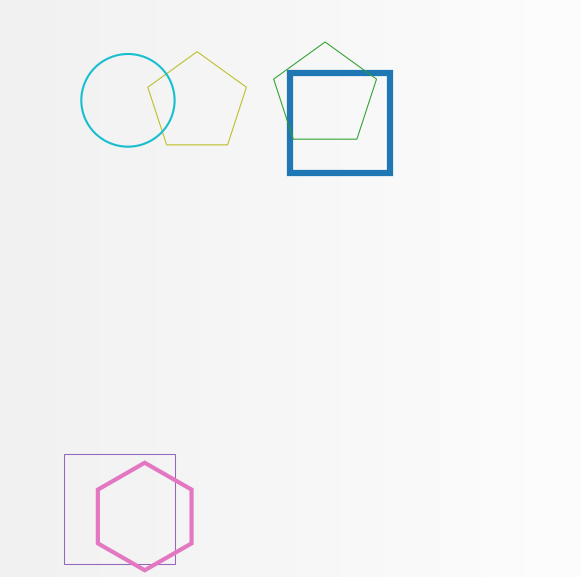[{"shape": "square", "thickness": 3, "radius": 0.43, "center": [0.585, 0.786]}, {"shape": "pentagon", "thickness": 0.5, "radius": 0.47, "center": [0.559, 0.833]}, {"shape": "square", "thickness": 0.5, "radius": 0.48, "center": [0.206, 0.117]}, {"shape": "hexagon", "thickness": 2, "radius": 0.47, "center": [0.249, 0.105]}, {"shape": "pentagon", "thickness": 0.5, "radius": 0.45, "center": [0.339, 0.82]}, {"shape": "circle", "thickness": 1, "radius": 0.4, "center": [0.22, 0.825]}]